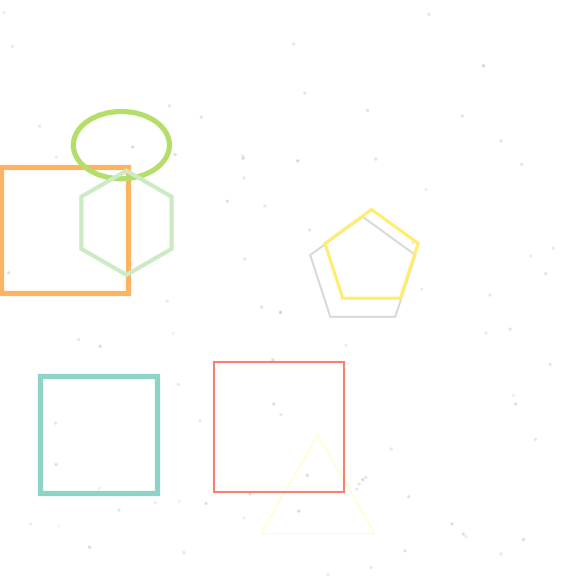[{"shape": "square", "thickness": 2.5, "radius": 0.51, "center": [0.17, 0.247]}, {"shape": "triangle", "thickness": 0.5, "radius": 0.57, "center": [0.55, 0.132]}, {"shape": "square", "thickness": 1, "radius": 0.56, "center": [0.483, 0.26]}, {"shape": "square", "thickness": 2.5, "radius": 0.55, "center": [0.112, 0.601]}, {"shape": "oval", "thickness": 2.5, "radius": 0.42, "center": [0.21, 0.748]}, {"shape": "pentagon", "thickness": 1, "radius": 0.48, "center": [0.628, 0.528]}, {"shape": "hexagon", "thickness": 2, "radius": 0.45, "center": [0.219, 0.613]}, {"shape": "pentagon", "thickness": 1.5, "radius": 0.42, "center": [0.643, 0.551]}]